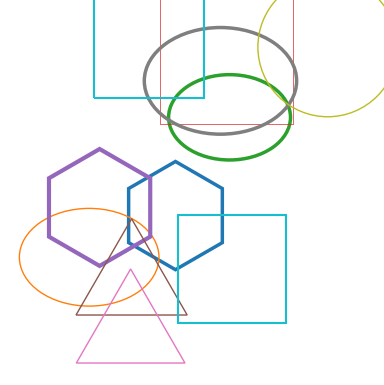[{"shape": "hexagon", "thickness": 2.5, "radius": 0.7, "center": [0.456, 0.44]}, {"shape": "oval", "thickness": 1, "radius": 0.91, "center": [0.232, 0.332]}, {"shape": "oval", "thickness": 2.5, "radius": 0.79, "center": [0.596, 0.695]}, {"shape": "square", "thickness": 0.5, "radius": 0.86, "center": [0.587, 0.851]}, {"shape": "hexagon", "thickness": 3, "radius": 0.76, "center": [0.259, 0.461]}, {"shape": "triangle", "thickness": 1, "radius": 0.83, "center": [0.342, 0.265]}, {"shape": "triangle", "thickness": 1, "radius": 0.81, "center": [0.339, 0.139]}, {"shape": "oval", "thickness": 2.5, "radius": 0.99, "center": [0.573, 0.79]}, {"shape": "circle", "thickness": 1, "radius": 0.91, "center": [0.851, 0.878]}, {"shape": "square", "thickness": 1.5, "radius": 0.7, "center": [0.603, 0.302]}, {"shape": "square", "thickness": 1.5, "radius": 0.71, "center": [0.388, 0.889]}]